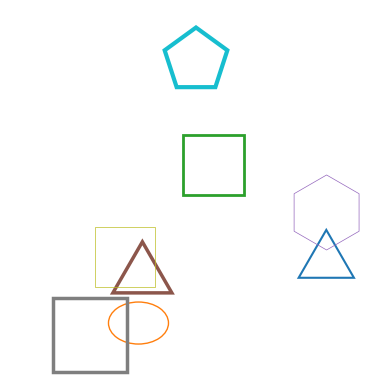[{"shape": "triangle", "thickness": 1.5, "radius": 0.41, "center": [0.848, 0.32]}, {"shape": "oval", "thickness": 1, "radius": 0.39, "center": [0.36, 0.161]}, {"shape": "square", "thickness": 2, "radius": 0.39, "center": [0.555, 0.571]}, {"shape": "hexagon", "thickness": 0.5, "radius": 0.49, "center": [0.848, 0.448]}, {"shape": "triangle", "thickness": 2.5, "radius": 0.44, "center": [0.37, 0.283]}, {"shape": "square", "thickness": 2.5, "radius": 0.48, "center": [0.233, 0.129]}, {"shape": "square", "thickness": 0.5, "radius": 0.39, "center": [0.324, 0.332]}, {"shape": "pentagon", "thickness": 3, "radius": 0.43, "center": [0.509, 0.843]}]